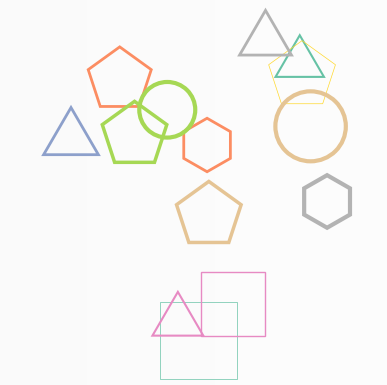[{"shape": "triangle", "thickness": 1.5, "radius": 0.36, "center": [0.774, 0.836]}, {"shape": "square", "thickness": 0.5, "radius": 0.5, "center": [0.513, 0.116]}, {"shape": "hexagon", "thickness": 2, "radius": 0.35, "center": [0.534, 0.623]}, {"shape": "pentagon", "thickness": 2, "radius": 0.43, "center": [0.309, 0.793]}, {"shape": "triangle", "thickness": 2, "radius": 0.41, "center": [0.183, 0.639]}, {"shape": "square", "thickness": 1, "radius": 0.41, "center": [0.6, 0.21]}, {"shape": "triangle", "thickness": 1.5, "radius": 0.38, "center": [0.459, 0.166]}, {"shape": "pentagon", "thickness": 2.5, "radius": 0.44, "center": [0.347, 0.649]}, {"shape": "circle", "thickness": 3, "radius": 0.36, "center": [0.432, 0.715]}, {"shape": "pentagon", "thickness": 0.5, "radius": 0.45, "center": [0.779, 0.804]}, {"shape": "pentagon", "thickness": 2.5, "radius": 0.44, "center": [0.539, 0.441]}, {"shape": "circle", "thickness": 3, "radius": 0.45, "center": [0.802, 0.672]}, {"shape": "triangle", "thickness": 2, "radius": 0.39, "center": [0.685, 0.896]}, {"shape": "hexagon", "thickness": 3, "radius": 0.34, "center": [0.844, 0.477]}]